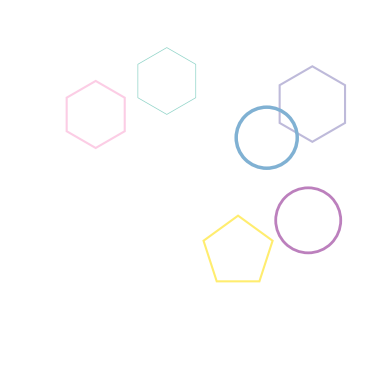[{"shape": "hexagon", "thickness": 0.5, "radius": 0.43, "center": [0.433, 0.79]}, {"shape": "hexagon", "thickness": 1.5, "radius": 0.49, "center": [0.811, 0.73]}, {"shape": "circle", "thickness": 2.5, "radius": 0.4, "center": [0.693, 0.642]}, {"shape": "hexagon", "thickness": 1.5, "radius": 0.44, "center": [0.249, 0.703]}, {"shape": "circle", "thickness": 2, "radius": 0.42, "center": [0.801, 0.428]}, {"shape": "pentagon", "thickness": 1.5, "radius": 0.47, "center": [0.618, 0.346]}]